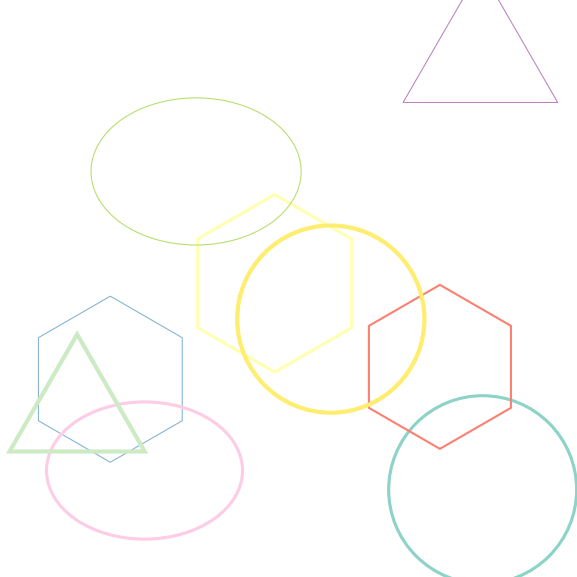[{"shape": "circle", "thickness": 1.5, "radius": 0.81, "center": [0.836, 0.151]}, {"shape": "hexagon", "thickness": 1.5, "radius": 0.77, "center": [0.476, 0.509]}, {"shape": "hexagon", "thickness": 1, "radius": 0.71, "center": [0.762, 0.364]}, {"shape": "hexagon", "thickness": 0.5, "radius": 0.72, "center": [0.191, 0.343]}, {"shape": "oval", "thickness": 0.5, "radius": 0.91, "center": [0.34, 0.702]}, {"shape": "oval", "thickness": 1.5, "radius": 0.85, "center": [0.25, 0.184]}, {"shape": "triangle", "thickness": 0.5, "radius": 0.77, "center": [0.832, 0.899]}, {"shape": "triangle", "thickness": 2, "radius": 0.68, "center": [0.134, 0.285]}, {"shape": "circle", "thickness": 2, "radius": 0.81, "center": [0.573, 0.447]}]